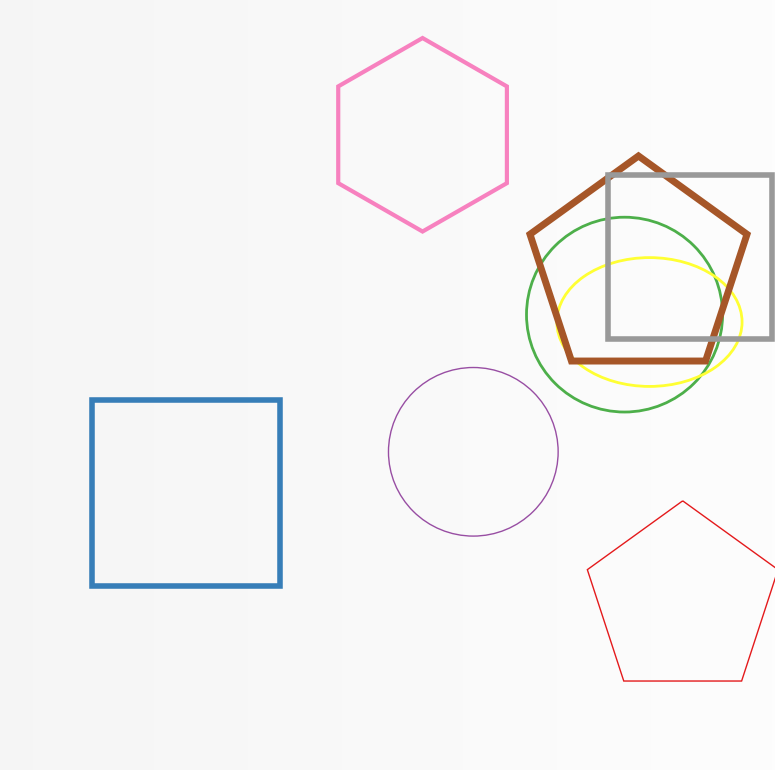[{"shape": "pentagon", "thickness": 0.5, "radius": 0.65, "center": [0.881, 0.22]}, {"shape": "square", "thickness": 2, "radius": 0.6, "center": [0.24, 0.36]}, {"shape": "circle", "thickness": 1, "radius": 0.63, "center": [0.806, 0.591]}, {"shape": "circle", "thickness": 0.5, "radius": 0.55, "center": [0.611, 0.413]}, {"shape": "oval", "thickness": 1, "radius": 0.6, "center": [0.838, 0.582]}, {"shape": "pentagon", "thickness": 2.5, "radius": 0.74, "center": [0.824, 0.65]}, {"shape": "hexagon", "thickness": 1.5, "radius": 0.63, "center": [0.545, 0.825]}, {"shape": "square", "thickness": 2, "radius": 0.53, "center": [0.89, 0.666]}]